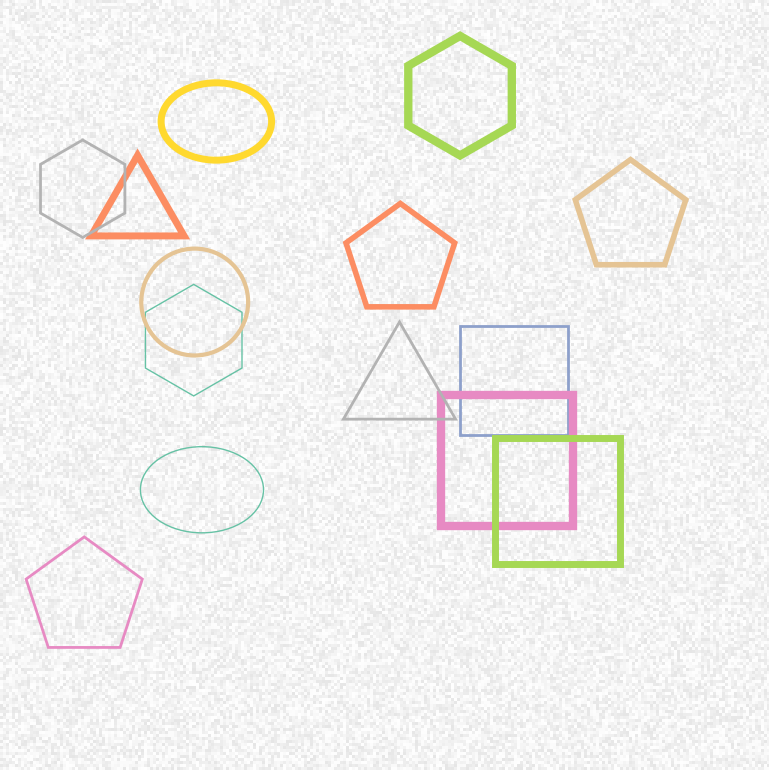[{"shape": "oval", "thickness": 0.5, "radius": 0.4, "center": [0.262, 0.364]}, {"shape": "hexagon", "thickness": 0.5, "radius": 0.36, "center": [0.252, 0.558]}, {"shape": "pentagon", "thickness": 2, "radius": 0.37, "center": [0.52, 0.662]}, {"shape": "triangle", "thickness": 2.5, "radius": 0.35, "center": [0.179, 0.728]}, {"shape": "square", "thickness": 1, "radius": 0.35, "center": [0.668, 0.506]}, {"shape": "pentagon", "thickness": 1, "radius": 0.4, "center": [0.109, 0.223]}, {"shape": "square", "thickness": 3, "radius": 0.43, "center": [0.658, 0.402]}, {"shape": "square", "thickness": 2.5, "radius": 0.41, "center": [0.724, 0.349]}, {"shape": "hexagon", "thickness": 3, "radius": 0.39, "center": [0.597, 0.876]}, {"shape": "oval", "thickness": 2.5, "radius": 0.36, "center": [0.281, 0.842]}, {"shape": "pentagon", "thickness": 2, "radius": 0.38, "center": [0.819, 0.717]}, {"shape": "circle", "thickness": 1.5, "radius": 0.35, "center": [0.253, 0.608]}, {"shape": "hexagon", "thickness": 1, "radius": 0.32, "center": [0.107, 0.755]}, {"shape": "triangle", "thickness": 1, "radius": 0.42, "center": [0.519, 0.498]}]